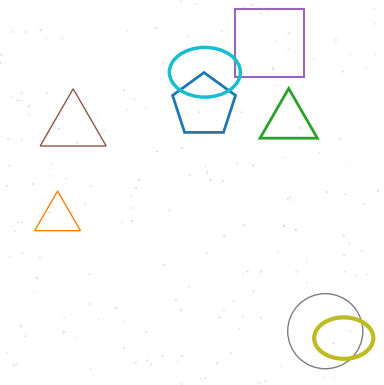[{"shape": "pentagon", "thickness": 2, "radius": 0.43, "center": [0.53, 0.726]}, {"shape": "triangle", "thickness": 1, "radius": 0.34, "center": [0.15, 0.435]}, {"shape": "triangle", "thickness": 2, "radius": 0.43, "center": [0.75, 0.684]}, {"shape": "square", "thickness": 1.5, "radius": 0.45, "center": [0.7, 0.889]}, {"shape": "triangle", "thickness": 1, "radius": 0.5, "center": [0.19, 0.67]}, {"shape": "circle", "thickness": 1, "radius": 0.49, "center": [0.845, 0.14]}, {"shape": "oval", "thickness": 3, "radius": 0.38, "center": [0.893, 0.122]}, {"shape": "oval", "thickness": 2.5, "radius": 0.46, "center": [0.532, 0.812]}]